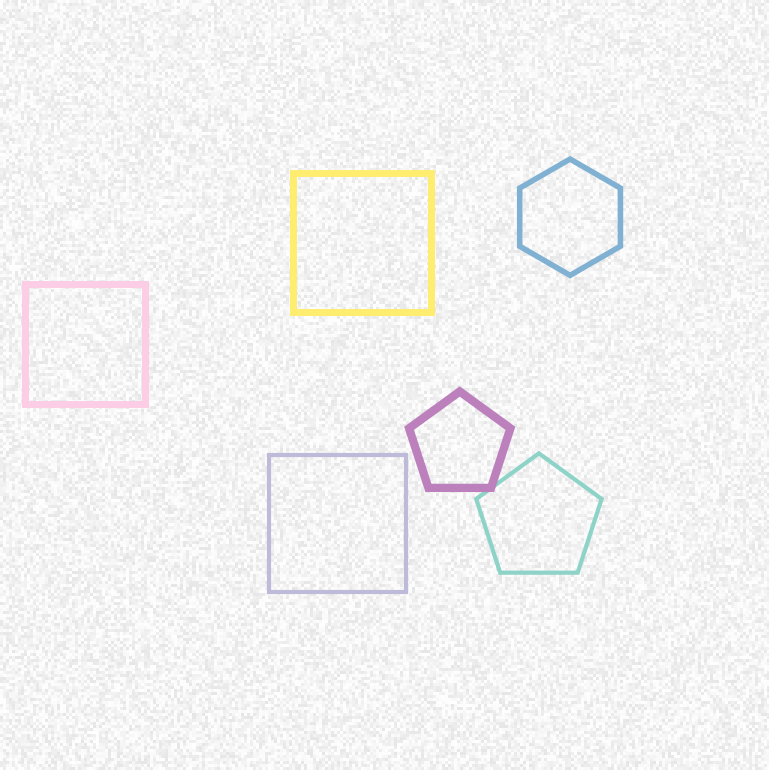[{"shape": "pentagon", "thickness": 1.5, "radius": 0.43, "center": [0.7, 0.326]}, {"shape": "square", "thickness": 1.5, "radius": 0.45, "center": [0.439, 0.32]}, {"shape": "hexagon", "thickness": 2, "radius": 0.38, "center": [0.74, 0.718]}, {"shape": "square", "thickness": 2.5, "radius": 0.39, "center": [0.11, 0.553]}, {"shape": "pentagon", "thickness": 3, "radius": 0.35, "center": [0.597, 0.422]}, {"shape": "square", "thickness": 2.5, "radius": 0.45, "center": [0.47, 0.685]}]